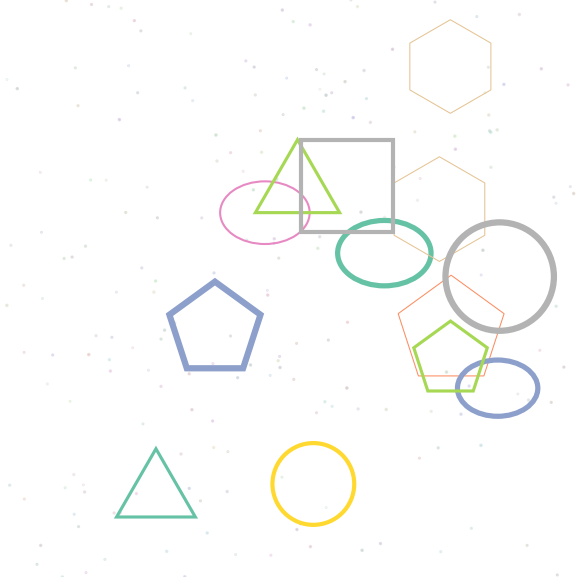[{"shape": "oval", "thickness": 2.5, "radius": 0.4, "center": [0.666, 0.561]}, {"shape": "triangle", "thickness": 1.5, "radius": 0.39, "center": [0.27, 0.143]}, {"shape": "pentagon", "thickness": 0.5, "radius": 0.48, "center": [0.781, 0.426]}, {"shape": "oval", "thickness": 2.5, "radius": 0.35, "center": [0.862, 0.327]}, {"shape": "pentagon", "thickness": 3, "radius": 0.41, "center": [0.372, 0.428]}, {"shape": "oval", "thickness": 1, "radius": 0.39, "center": [0.459, 0.631]}, {"shape": "triangle", "thickness": 1.5, "radius": 0.42, "center": [0.515, 0.673]}, {"shape": "pentagon", "thickness": 1.5, "radius": 0.33, "center": [0.78, 0.376]}, {"shape": "circle", "thickness": 2, "radius": 0.35, "center": [0.543, 0.161]}, {"shape": "hexagon", "thickness": 0.5, "radius": 0.45, "center": [0.761, 0.637]}, {"shape": "hexagon", "thickness": 0.5, "radius": 0.41, "center": [0.78, 0.884]}, {"shape": "circle", "thickness": 3, "radius": 0.47, "center": [0.865, 0.52]}, {"shape": "square", "thickness": 2, "radius": 0.4, "center": [0.6, 0.677]}]